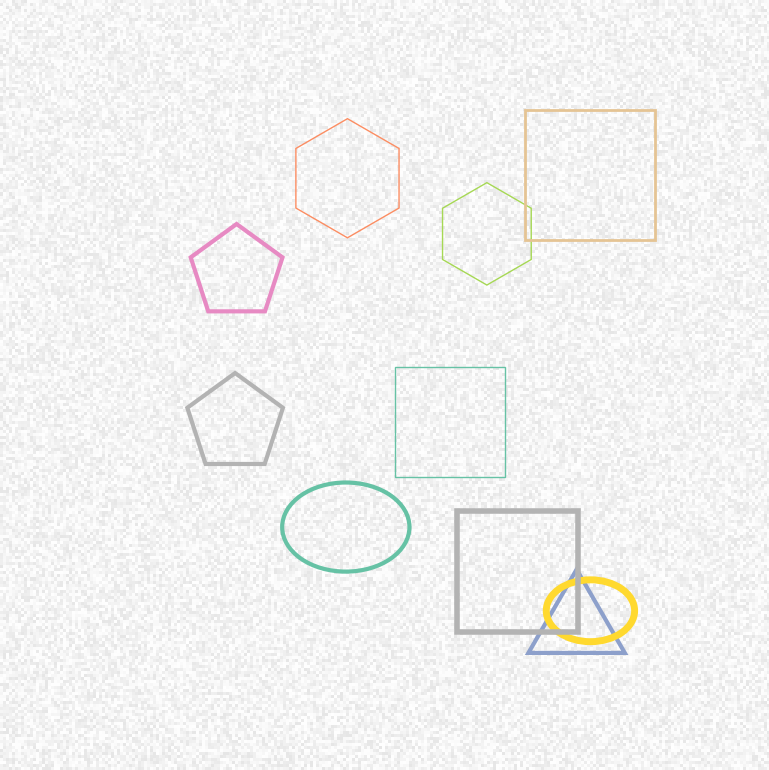[{"shape": "square", "thickness": 0.5, "radius": 0.36, "center": [0.585, 0.452]}, {"shape": "oval", "thickness": 1.5, "radius": 0.41, "center": [0.449, 0.316]}, {"shape": "hexagon", "thickness": 0.5, "radius": 0.39, "center": [0.451, 0.769]}, {"shape": "triangle", "thickness": 1.5, "radius": 0.36, "center": [0.749, 0.188]}, {"shape": "pentagon", "thickness": 1.5, "radius": 0.31, "center": [0.307, 0.646]}, {"shape": "hexagon", "thickness": 0.5, "radius": 0.33, "center": [0.632, 0.696]}, {"shape": "oval", "thickness": 2.5, "radius": 0.29, "center": [0.767, 0.207]}, {"shape": "square", "thickness": 1, "radius": 0.42, "center": [0.766, 0.773]}, {"shape": "pentagon", "thickness": 1.5, "radius": 0.33, "center": [0.305, 0.45]}, {"shape": "square", "thickness": 2, "radius": 0.39, "center": [0.672, 0.257]}]